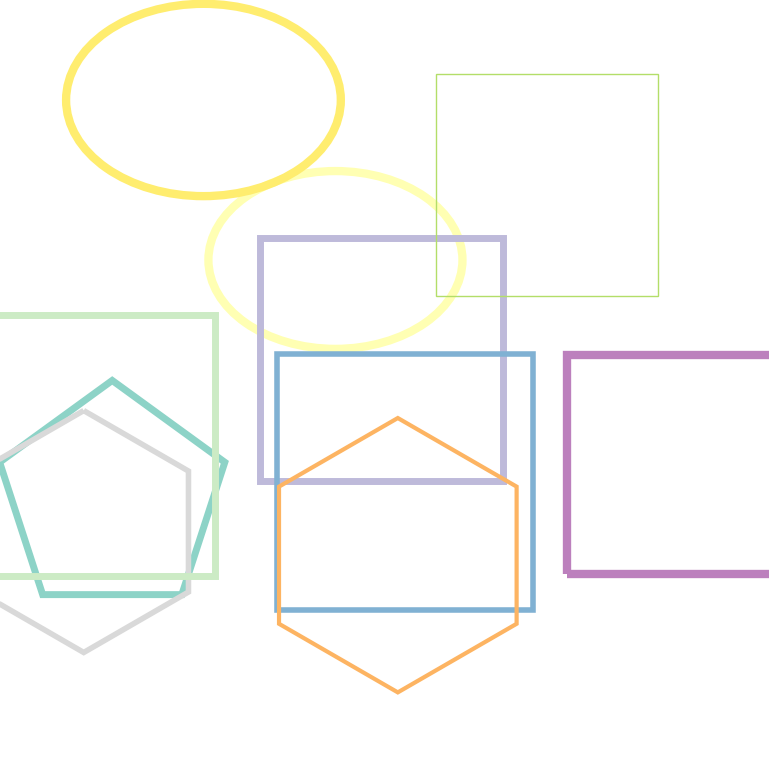[{"shape": "pentagon", "thickness": 2.5, "radius": 0.77, "center": [0.146, 0.352]}, {"shape": "oval", "thickness": 3, "radius": 0.82, "center": [0.436, 0.662]}, {"shape": "square", "thickness": 2.5, "radius": 0.79, "center": [0.495, 0.533]}, {"shape": "square", "thickness": 2, "radius": 0.83, "center": [0.526, 0.374]}, {"shape": "hexagon", "thickness": 1.5, "radius": 0.89, "center": [0.517, 0.279]}, {"shape": "square", "thickness": 0.5, "radius": 0.72, "center": [0.71, 0.76]}, {"shape": "hexagon", "thickness": 2, "radius": 0.79, "center": [0.109, 0.31]}, {"shape": "square", "thickness": 3, "radius": 0.71, "center": [0.878, 0.397]}, {"shape": "square", "thickness": 2.5, "radius": 0.85, "center": [0.109, 0.422]}, {"shape": "oval", "thickness": 3, "radius": 0.89, "center": [0.264, 0.87]}]